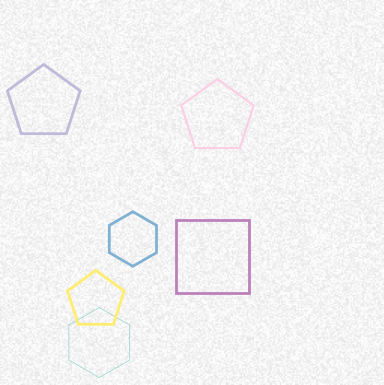[{"shape": "hexagon", "thickness": 0.5, "radius": 0.45, "center": [0.258, 0.11]}, {"shape": "pentagon", "thickness": 2, "radius": 0.5, "center": [0.114, 0.733]}, {"shape": "hexagon", "thickness": 2, "radius": 0.35, "center": [0.345, 0.379]}, {"shape": "pentagon", "thickness": 1.5, "radius": 0.49, "center": [0.565, 0.696]}, {"shape": "square", "thickness": 2, "radius": 0.48, "center": [0.553, 0.333]}, {"shape": "pentagon", "thickness": 2, "radius": 0.39, "center": [0.249, 0.22]}]